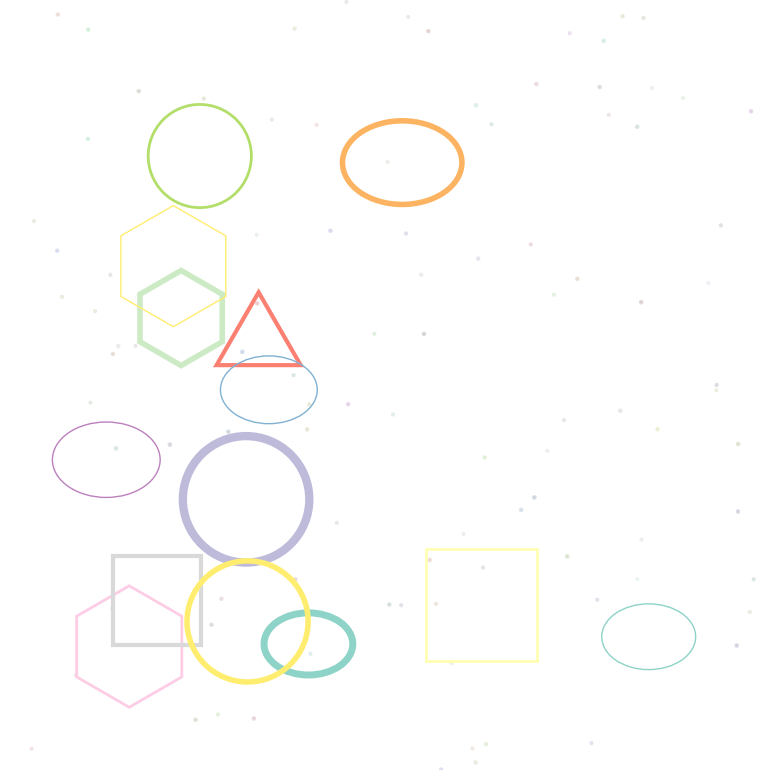[{"shape": "oval", "thickness": 0.5, "radius": 0.3, "center": [0.842, 0.173]}, {"shape": "oval", "thickness": 2.5, "radius": 0.29, "center": [0.401, 0.164]}, {"shape": "square", "thickness": 1, "radius": 0.36, "center": [0.625, 0.214]}, {"shape": "circle", "thickness": 3, "radius": 0.41, "center": [0.32, 0.352]}, {"shape": "triangle", "thickness": 1.5, "radius": 0.32, "center": [0.336, 0.557]}, {"shape": "oval", "thickness": 0.5, "radius": 0.31, "center": [0.349, 0.494]}, {"shape": "oval", "thickness": 2, "radius": 0.39, "center": [0.522, 0.789]}, {"shape": "circle", "thickness": 1, "radius": 0.34, "center": [0.259, 0.797]}, {"shape": "hexagon", "thickness": 1, "radius": 0.39, "center": [0.168, 0.16]}, {"shape": "square", "thickness": 1.5, "radius": 0.29, "center": [0.204, 0.22]}, {"shape": "oval", "thickness": 0.5, "radius": 0.35, "center": [0.138, 0.403]}, {"shape": "hexagon", "thickness": 2, "radius": 0.31, "center": [0.235, 0.587]}, {"shape": "circle", "thickness": 2, "radius": 0.39, "center": [0.322, 0.193]}, {"shape": "hexagon", "thickness": 0.5, "radius": 0.39, "center": [0.225, 0.654]}]